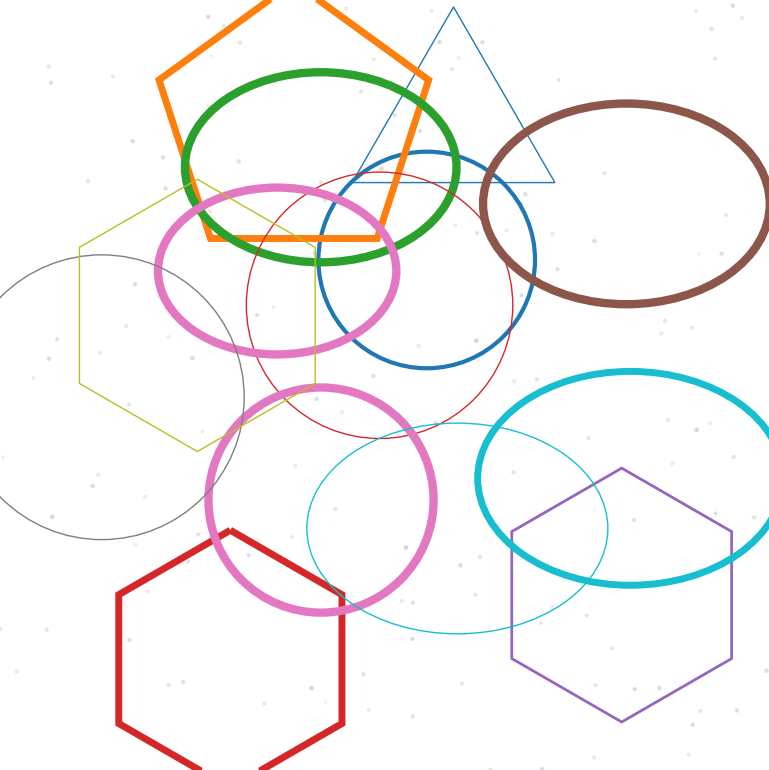[{"shape": "triangle", "thickness": 0.5, "radius": 0.76, "center": [0.589, 0.839]}, {"shape": "circle", "thickness": 1.5, "radius": 0.7, "center": [0.554, 0.662]}, {"shape": "pentagon", "thickness": 2.5, "radius": 0.92, "center": [0.382, 0.839]}, {"shape": "oval", "thickness": 3, "radius": 0.88, "center": [0.417, 0.783]}, {"shape": "circle", "thickness": 0.5, "radius": 0.87, "center": [0.493, 0.604]}, {"shape": "hexagon", "thickness": 2.5, "radius": 0.84, "center": [0.299, 0.144]}, {"shape": "hexagon", "thickness": 1, "radius": 0.82, "center": [0.807, 0.227]}, {"shape": "oval", "thickness": 3, "radius": 0.93, "center": [0.814, 0.735]}, {"shape": "oval", "thickness": 3, "radius": 0.77, "center": [0.36, 0.648]}, {"shape": "circle", "thickness": 3, "radius": 0.73, "center": [0.417, 0.351]}, {"shape": "circle", "thickness": 0.5, "radius": 0.92, "center": [0.132, 0.484]}, {"shape": "hexagon", "thickness": 0.5, "radius": 0.88, "center": [0.256, 0.59]}, {"shape": "oval", "thickness": 0.5, "radius": 0.98, "center": [0.594, 0.314]}, {"shape": "oval", "thickness": 2.5, "radius": 0.99, "center": [0.819, 0.379]}]